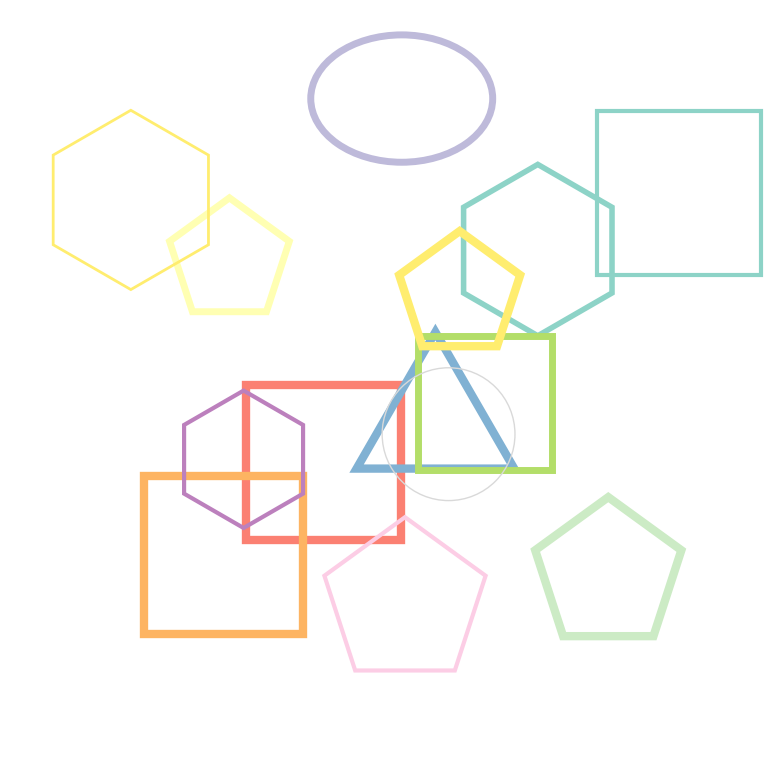[{"shape": "hexagon", "thickness": 2, "radius": 0.56, "center": [0.698, 0.675]}, {"shape": "square", "thickness": 1.5, "radius": 0.53, "center": [0.882, 0.749]}, {"shape": "pentagon", "thickness": 2.5, "radius": 0.41, "center": [0.298, 0.661]}, {"shape": "oval", "thickness": 2.5, "radius": 0.59, "center": [0.522, 0.872]}, {"shape": "square", "thickness": 3, "radius": 0.5, "center": [0.42, 0.4]}, {"shape": "triangle", "thickness": 3, "radius": 0.59, "center": [0.565, 0.451]}, {"shape": "square", "thickness": 3, "radius": 0.51, "center": [0.29, 0.279]}, {"shape": "square", "thickness": 2.5, "radius": 0.44, "center": [0.63, 0.477]}, {"shape": "pentagon", "thickness": 1.5, "radius": 0.55, "center": [0.526, 0.218]}, {"shape": "circle", "thickness": 0.5, "radius": 0.43, "center": [0.583, 0.436]}, {"shape": "hexagon", "thickness": 1.5, "radius": 0.45, "center": [0.316, 0.404]}, {"shape": "pentagon", "thickness": 3, "radius": 0.5, "center": [0.79, 0.255]}, {"shape": "hexagon", "thickness": 1, "radius": 0.58, "center": [0.17, 0.74]}, {"shape": "pentagon", "thickness": 3, "radius": 0.41, "center": [0.597, 0.617]}]